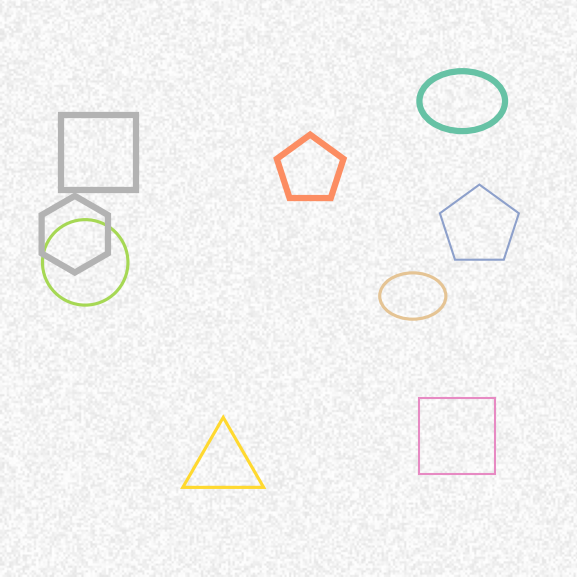[{"shape": "oval", "thickness": 3, "radius": 0.37, "center": [0.8, 0.824]}, {"shape": "pentagon", "thickness": 3, "radius": 0.3, "center": [0.537, 0.705]}, {"shape": "pentagon", "thickness": 1, "radius": 0.36, "center": [0.83, 0.608]}, {"shape": "square", "thickness": 1, "radius": 0.33, "center": [0.792, 0.244]}, {"shape": "circle", "thickness": 1.5, "radius": 0.37, "center": [0.148, 0.545]}, {"shape": "triangle", "thickness": 1.5, "radius": 0.4, "center": [0.387, 0.196]}, {"shape": "oval", "thickness": 1.5, "radius": 0.29, "center": [0.715, 0.487]}, {"shape": "square", "thickness": 3, "radius": 0.33, "center": [0.171, 0.735]}, {"shape": "hexagon", "thickness": 3, "radius": 0.33, "center": [0.13, 0.594]}]